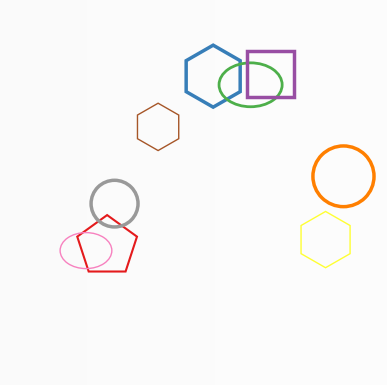[{"shape": "pentagon", "thickness": 1.5, "radius": 0.41, "center": [0.276, 0.36]}, {"shape": "hexagon", "thickness": 2.5, "radius": 0.4, "center": [0.55, 0.802]}, {"shape": "oval", "thickness": 2, "radius": 0.41, "center": [0.647, 0.78]}, {"shape": "square", "thickness": 2.5, "radius": 0.3, "center": [0.698, 0.809]}, {"shape": "circle", "thickness": 2.5, "radius": 0.39, "center": [0.886, 0.542]}, {"shape": "hexagon", "thickness": 1, "radius": 0.37, "center": [0.84, 0.378]}, {"shape": "hexagon", "thickness": 1, "radius": 0.31, "center": [0.408, 0.67]}, {"shape": "oval", "thickness": 1, "radius": 0.33, "center": [0.222, 0.349]}, {"shape": "circle", "thickness": 2.5, "radius": 0.3, "center": [0.296, 0.471]}]